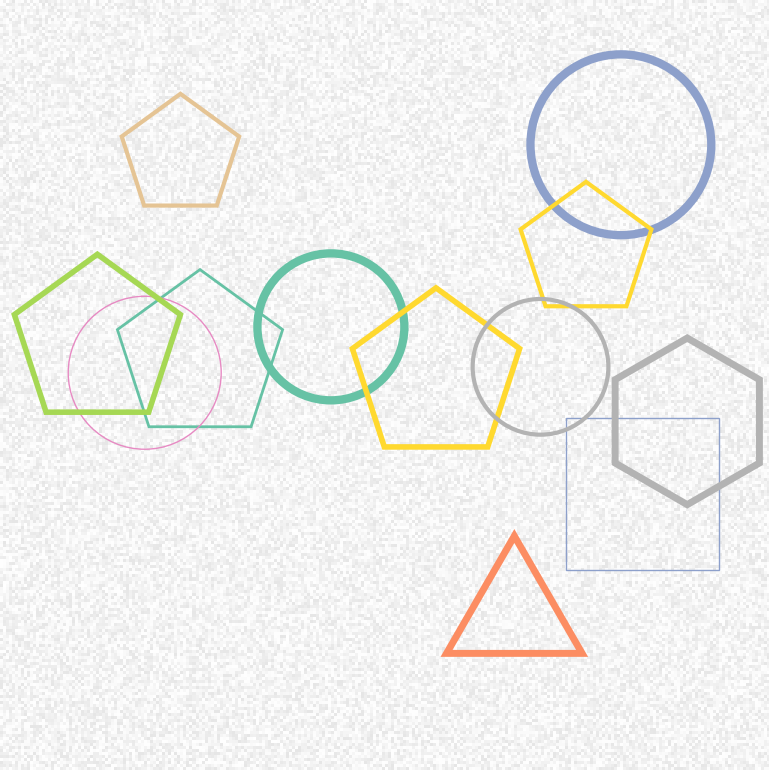[{"shape": "circle", "thickness": 3, "radius": 0.48, "center": [0.43, 0.576]}, {"shape": "pentagon", "thickness": 1, "radius": 0.56, "center": [0.26, 0.537]}, {"shape": "triangle", "thickness": 2.5, "radius": 0.51, "center": [0.668, 0.202]}, {"shape": "square", "thickness": 0.5, "radius": 0.5, "center": [0.835, 0.358]}, {"shape": "circle", "thickness": 3, "radius": 0.59, "center": [0.806, 0.812]}, {"shape": "circle", "thickness": 0.5, "radius": 0.5, "center": [0.188, 0.516]}, {"shape": "pentagon", "thickness": 2, "radius": 0.57, "center": [0.126, 0.556]}, {"shape": "pentagon", "thickness": 2, "radius": 0.57, "center": [0.566, 0.512]}, {"shape": "pentagon", "thickness": 1.5, "radius": 0.45, "center": [0.761, 0.675]}, {"shape": "pentagon", "thickness": 1.5, "radius": 0.4, "center": [0.234, 0.798]}, {"shape": "hexagon", "thickness": 2.5, "radius": 0.54, "center": [0.893, 0.453]}, {"shape": "circle", "thickness": 1.5, "radius": 0.44, "center": [0.702, 0.524]}]